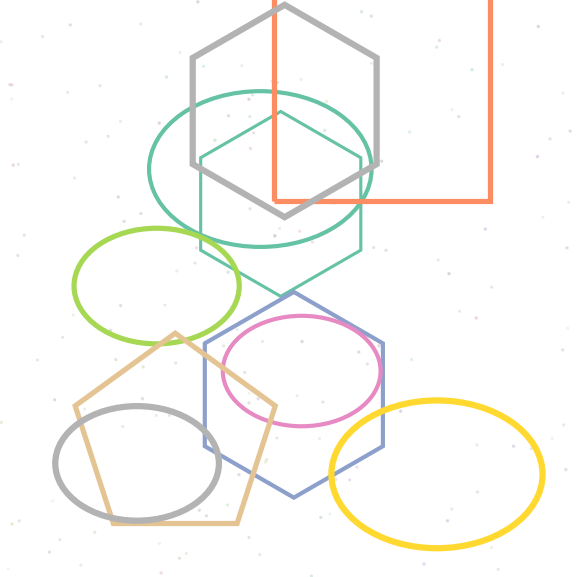[{"shape": "oval", "thickness": 2, "radius": 0.96, "center": [0.451, 0.706]}, {"shape": "hexagon", "thickness": 1.5, "radius": 0.8, "center": [0.486, 0.646]}, {"shape": "square", "thickness": 2.5, "radius": 0.93, "center": [0.661, 0.838]}, {"shape": "hexagon", "thickness": 2, "radius": 0.89, "center": [0.509, 0.316]}, {"shape": "oval", "thickness": 2, "radius": 0.68, "center": [0.522, 0.357]}, {"shape": "oval", "thickness": 2.5, "radius": 0.72, "center": [0.271, 0.504]}, {"shape": "oval", "thickness": 3, "radius": 0.91, "center": [0.757, 0.178]}, {"shape": "pentagon", "thickness": 2.5, "radius": 0.91, "center": [0.303, 0.24]}, {"shape": "oval", "thickness": 3, "radius": 0.71, "center": [0.237, 0.197]}, {"shape": "hexagon", "thickness": 3, "radius": 0.92, "center": [0.493, 0.807]}]